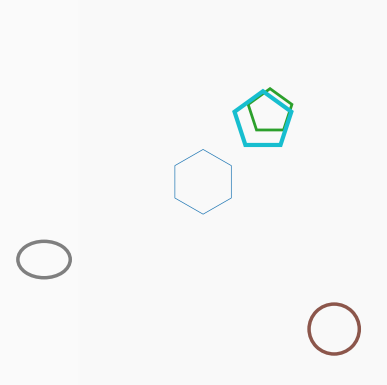[{"shape": "hexagon", "thickness": 0.5, "radius": 0.42, "center": [0.524, 0.528]}, {"shape": "pentagon", "thickness": 2, "radius": 0.3, "center": [0.697, 0.71]}, {"shape": "circle", "thickness": 2.5, "radius": 0.32, "center": [0.862, 0.145]}, {"shape": "oval", "thickness": 2.5, "radius": 0.34, "center": [0.114, 0.326]}, {"shape": "pentagon", "thickness": 3, "radius": 0.39, "center": [0.679, 0.686]}]